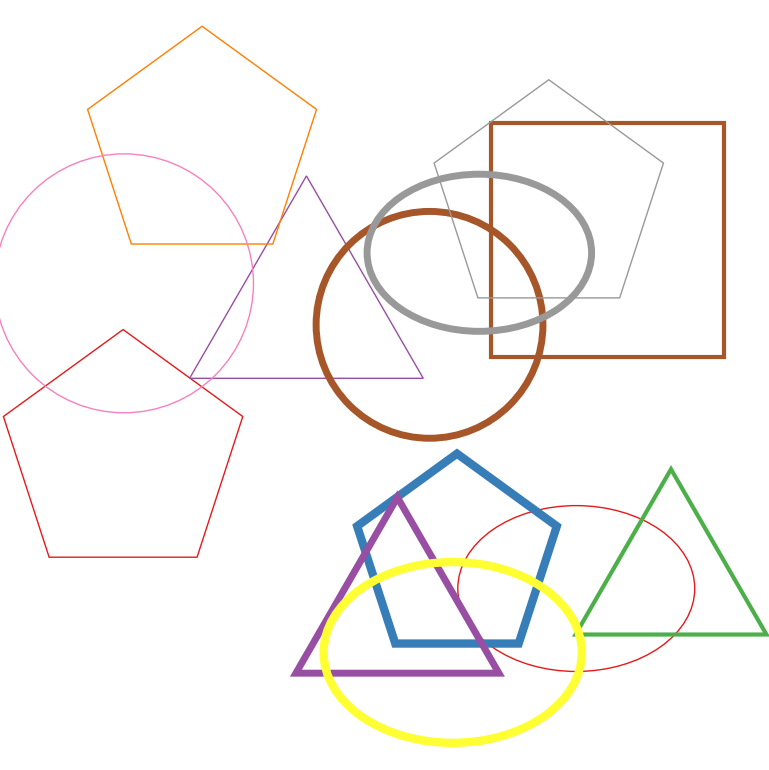[{"shape": "pentagon", "thickness": 0.5, "radius": 0.82, "center": [0.16, 0.409]}, {"shape": "oval", "thickness": 0.5, "radius": 0.77, "center": [0.748, 0.236]}, {"shape": "pentagon", "thickness": 3, "radius": 0.68, "center": [0.593, 0.275]}, {"shape": "triangle", "thickness": 1.5, "radius": 0.72, "center": [0.871, 0.248]}, {"shape": "triangle", "thickness": 2.5, "radius": 0.76, "center": [0.516, 0.202]}, {"shape": "triangle", "thickness": 0.5, "radius": 0.88, "center": [0.398, 0.596]}, {"shape": "pentagon", "thickness": 0.5, "radius": 0.78, "center": [0.262, 0.81]}, {"shape": "oval", "thickness": 3, "radius": 0.84, "center": [0.588, 0.153]}, {"shape": "square", "thickness": 1.5, "radius": 0.76, "center": [0.789, 0.688]}, {"shape": "circle", "thickness": 2.5, "radius": 0.74, "center": [0.558, 0.578]}, {"shape": "circle", "thickness": 0.5, "radius": 0.84, "center": [0.161, 0.632]}, {"shape": "pentagon", "thickness": 0.5, "radius": 0.78, "center": [0.713, 0.74]}, {"shape": "oval", "thickness": 2.5, "radius": 0.73, "center": [0.623, 0.672]}]